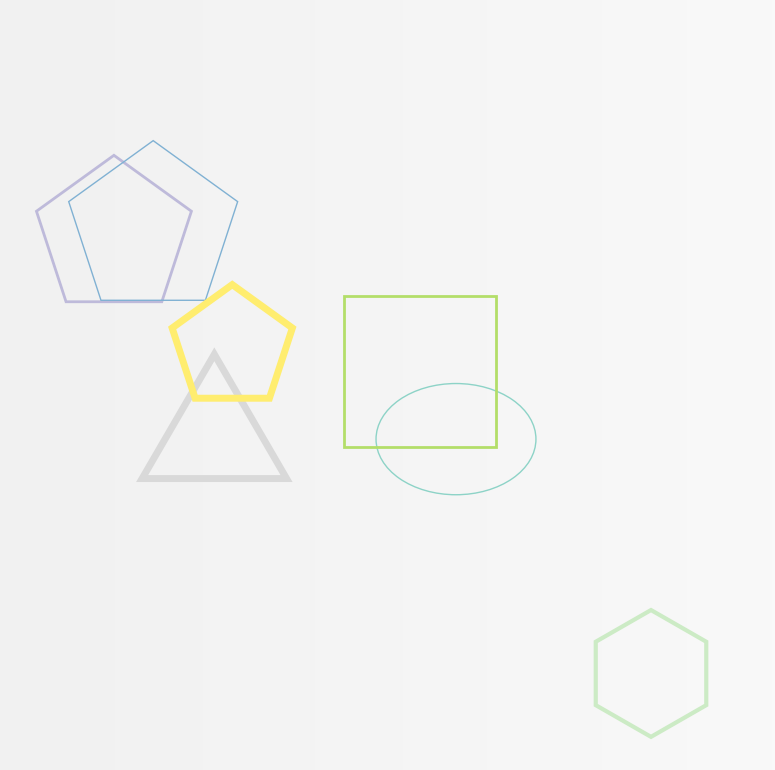[{"shape": "oval", "thickness": 0.5, "radius": 0.52, "center": [0.588, 0.43]}, {"shape": "pentagon", "thickness": 1, "radius": 0.53, "center": [0.147, 0.693]}, {"shape": "pentagon", "thickness": 0.5, "radius": 0.57, "center": [0.198, 0.703]}, {"shape": "square", "thickness": 1, "radius": 0.49, "center": [0.542, 0.518]}, {"shape": "triangle", "thickness": 2.5, "radius": 0.54, "center": [0.277, 0.432]}, {"shape": "hexagon", "thickness": 1.5, "radius": 0.41, "center": [0.84, 0.125]}, {"shape": "pentagon", "thickness": 2.5, "radius": 0.41, "center": [0.3, 0.549]}]